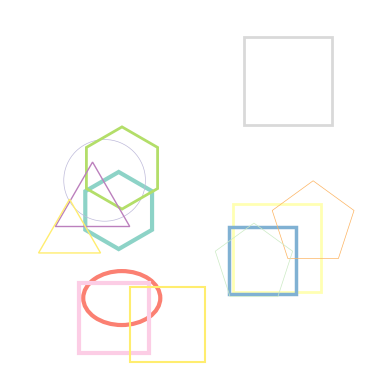[{"shape": "hexagon", "thickness": 3, "radius": 0.5, "center": [0.308, 0.453]}, {"shape": "square", "thickness": 2, "radius": 0.57, "center": [0.721, 0.355]}, {"shape": "circle", "thickness": 0.5, "radius": 0.53, "center": [0.272, 0.532]}, {"shape": "oval", "thickness": 3, "radius": 0.5, "center": [0.316, 0.226]}, {"shape": "square", "thickness": 2.5, "radius": 0.43, "center": [0.682, 0.324]}, {"shape": "pentagon", "thickness": 0.5, "radius": 0.56, "center": [0.813, 0.419]}, {"shape": "hexagon", "thickness": 2, "radius": 0.53, "center": [0.317, 0.564]}, {"shape": "square", "thickness": 3, "radius": 0.46, "center": [0.296, 0.174]}, {"shape": "square", "thickness": 2, "radius": 0.57, "center": [0.749, 0.789]}, {"shape": "triangle", "thickness": 1, "radius": 0.56, "center": [0.24, 0.467]}, {"shape": "pentagon", "thickness": 0.5, "radius": 0.53, "center": [0.66, 0.315]}, {"shape": "square", "thickness": 1.5, "radius": 0.49, "center": [0.435, 0.158]}, {"shape": "triangle", "thickness": 1, "radius": 0.46, "center": [0.181, 0.389]}]